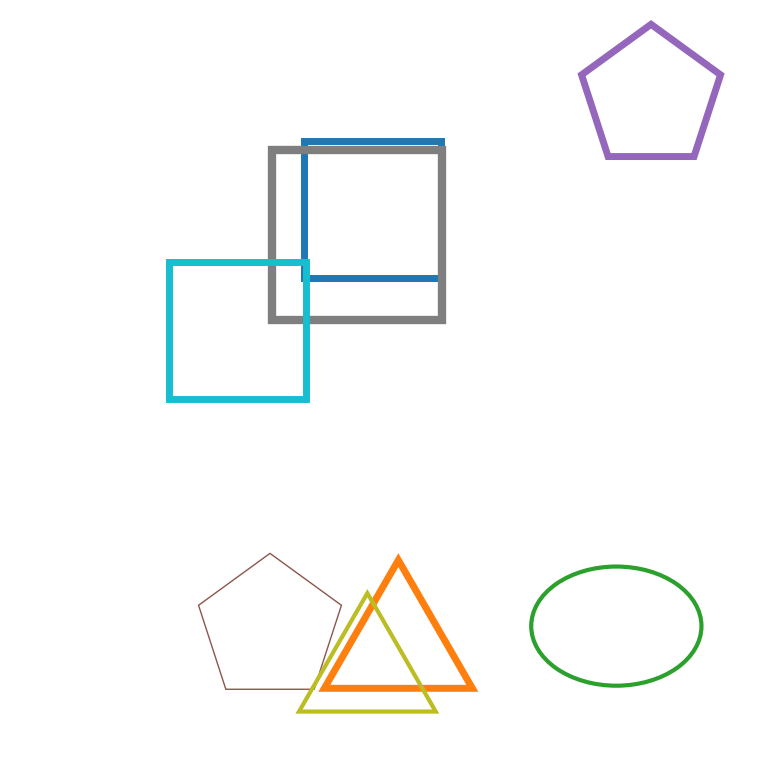[{"shape": "square", "thickness": 2.5, "radius": 0.44, "center": [0.484, 0.728]}, {"shape": "triangle", "thickness": 2.5, "radius": 0.55, "center": [0.517, 0.162]}, {"shape": "oval", "thickness": 1.5, "radius": 0.55, "center": [0.8, 0.187]}, {"shape": "pentagon", "thickness": 2.5, "radius": 0.47, "center": [0.846, 0.873]}, {"shape": "pentagon", "thickness": 0.5, "radius": 0.49, "center": [0.351, 0.184]}, {"shape": "square", "thickness": 3, "radius": 0.55, "center": [0.464, 0.695]}, {"shape": "triangle", "thickness": 1.5, "radius": 0.51, "center": [0.477, 0.127]}, {"shape": "square", "thickness": 2.5, "radius": 0.44, "center": [0.308, 0.571]}]